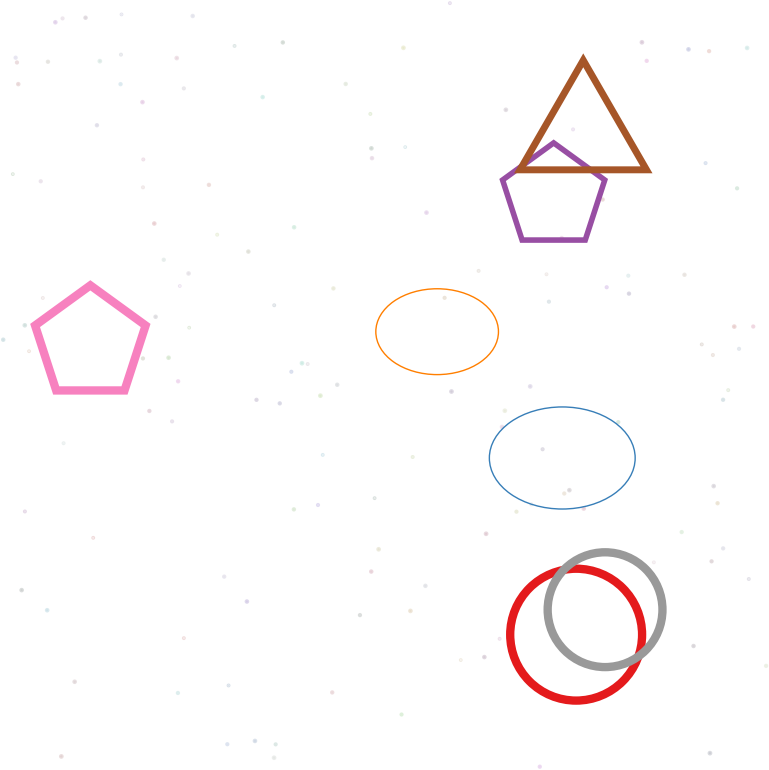[{"shape": "circle", "thickness": 3, "radius": 0.43, "center": [0.748, 0.176]}, {"shape": "oval", "thickness": 0.5, "radius": 0.47, "center": [0.73, 0.405]}, {"shape": "pentagon", "thickness": 2, "radius": 0.35, "center": [0.719, 0.745]}, {"shape": "oval", "thickness": 0.5, "radius": 0.4, "center": [0.568, 0.569]}, {"shape": "triangle", "thickness": 2.5, "radius": 0.47, "center": [0.757, 0.827]}, {"shape": "pentagon", "thickness": 3, "radius": 0.38, "center": [0.117, 0.554]}, {"shape": "circle", "thickness": 3, "radius": 0.37, "center": [0.786, 0.208]}]